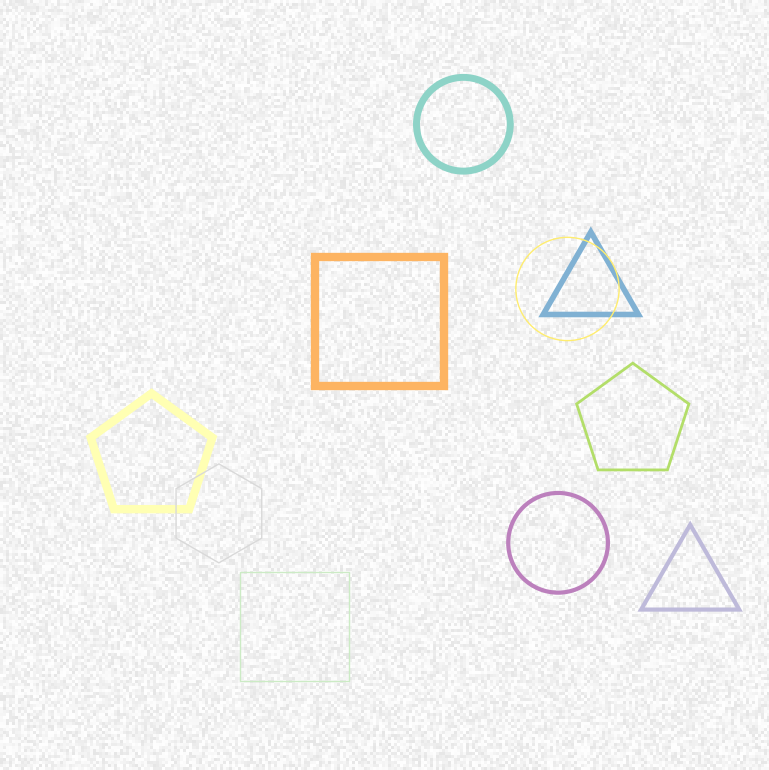[{"shape": "circle", "thickness": 2.5, "radius": 0.3, "center": [0.602, 0.839]}, {"shape": "pentagon", "thickness": 3, "radius": 0.42, "center": [0.197, 0.406]}, {"shape": "triangle", "thickness": 1.5, "radius": 0.37, "center": [0.896, 0.245]}, {"shape": "triangle", "thickness": 2, "radius": 0.36, "center": [0.767, 0.627]}, {"shape": "square", "thickness": 3, "radius": 0.42, "center": [0.493, 0.582]}, {"shape": "pentagon", "thickness": 1, "radius": 0.38, "center": [0.822, 0.452]}, {"shape": "hexagon", "thickness": 0.5, "radius": 0.32, "center": [0.284, 0.333]}, {"shape": "circle", "thickness": 1.5, "radius": 0.32, "center": [0.725, 0.295]}, {"shape": "square", "thickness": 0.5, "radius": 0.35, "center": [0.382, 0.187]}, {"shape": "circle", "thickness": 0.5, "radius": 0.34, "center": [0.737, 0.625]}]